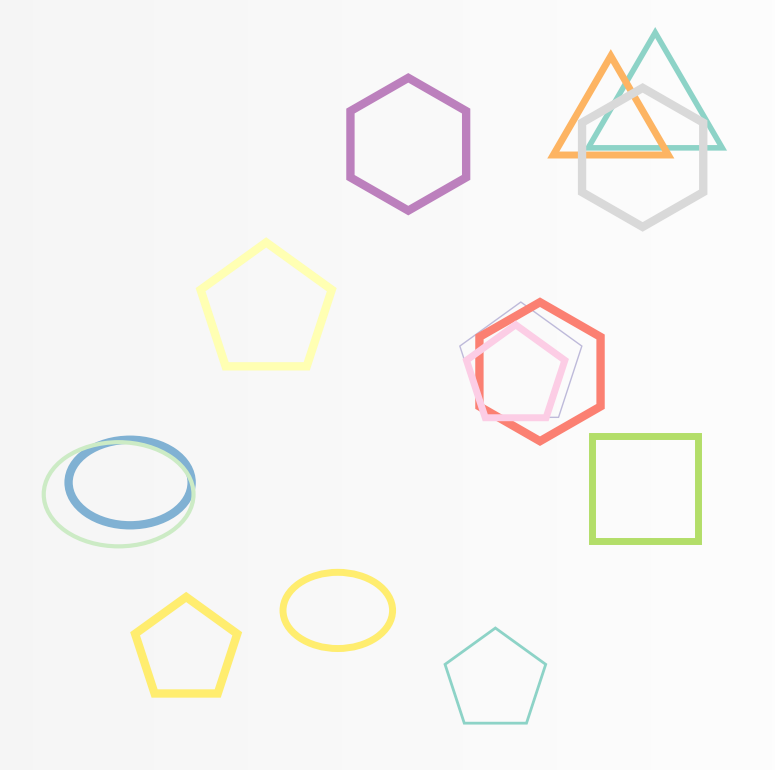[{"shape": "pentagon", "thickness": 1, "radius": 0.34, "center": [0.639, 0.116]}, {"shape": "triangle", "thickness": 2, "radius": 0.5, "center": [0.845, 0.858]}, {"shape": "pentagon", "thickness": 3, "radius": 0.44, "center": [0.343, 0.596]}, {"shape": "pentagon", "thickness": 0.5, "radius": 0.41, "center": [0.672, 0.525]}, {"shape": "hexagon", "thickness": 3, "radius": 0.45, "center": [0.697, 0.517]}, {"shape": "oval", "thickness": 3, "radius": 0.4, "center": [0.168, 0.373]}, {"shape": "triangle", "thickness": 2.5, "radius": 0.43, "center": [0.788, 0.842]}, {"shape": "square", "thickness": 2.5, "radius": 0.34, "center": [0.832, 0.365]}, {"shape": "pentagon", "thickness": 2.5, "radius": 0.33, "center": [0.665, 0.511]}, {"shape": "hexagon", "thickness": 3, "radius": 0.45, "center": [0.829, 0.796]}, {"shape": "hexagon", "thickness": 3, "radius": 0.43, "center": [0.527, 0.813]}, {"shape": "oval", "thickness": 1.5, "radius": 0.48, "center": [0.153, 0.358]}, {"shape": "pentagon", "thickness": 3, "radius": 0.35, "center": [0.24, 0.155]}, {"shape": "oval", "thickness": 2.5, "radius": 0.35, "center": [0.436, 0.207]}]